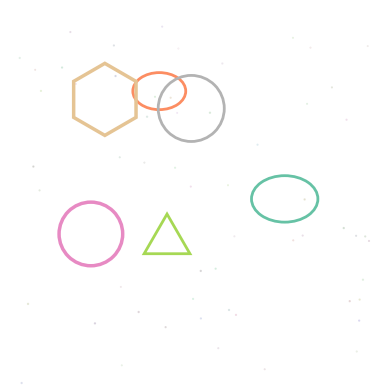[{"shape": "oval", "thickness": 2, "radius": 0.43, "center": [0.739, 0.483]}, {"shape": "oval", "thickness": 2, "radius": 0.34, "center": [0.414, 0.763]}, {"shape": "circle", "thickness": 2.5, "radius": 0.41, "center": [0.236, 0.392]}, {"shape": "triangle", "thickness": 2, "radius": 0.34, "center": [0.434, 0.375]}, {"shape": "hexagon", "thickness": 2.5, "radius": 0.47, "center": [0.272, 0.742]}, {"shape": "circle", "thickness": 2, "radius": 0.43, "center": [0.497, 0.718]}]